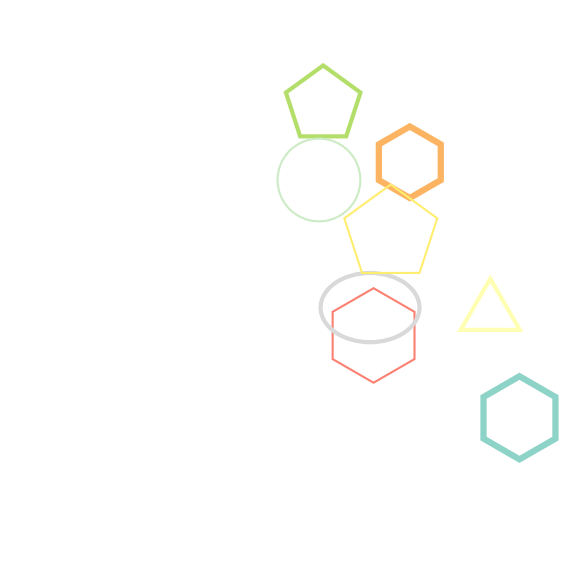[{"shape": "hexagon", "thickness": 3, "radius": 0.36, "center": [0.9, 0.276]}, {"shape": "triangle", "thickness": 2, "radius": 0.3, "center": [0.849, 0.457]}, {"shape": "hexagon", "thickness": 1, "radius": 0.41, "center": [0.647, 0.418]}, {"shape": "hexagon", "thickness": 3, "radius": 0.31, "center": [0.71, 0.718]}, {"shape": "pentagon", "thickness": 2, "radius": 0.34, "center": [0.56, 0.818]}, {"shape": "oval", "thickness": 2, "radius": 0.43, "center": [0.641, 0.466]}, {"shape": "circle", "thickness": 1, "radius": 0.36, "center": [0.552, 0.687]}, {"shape": "pentagon", "thickness": 1, "radius": 0.42, "center": [0.677, 0.595]}]